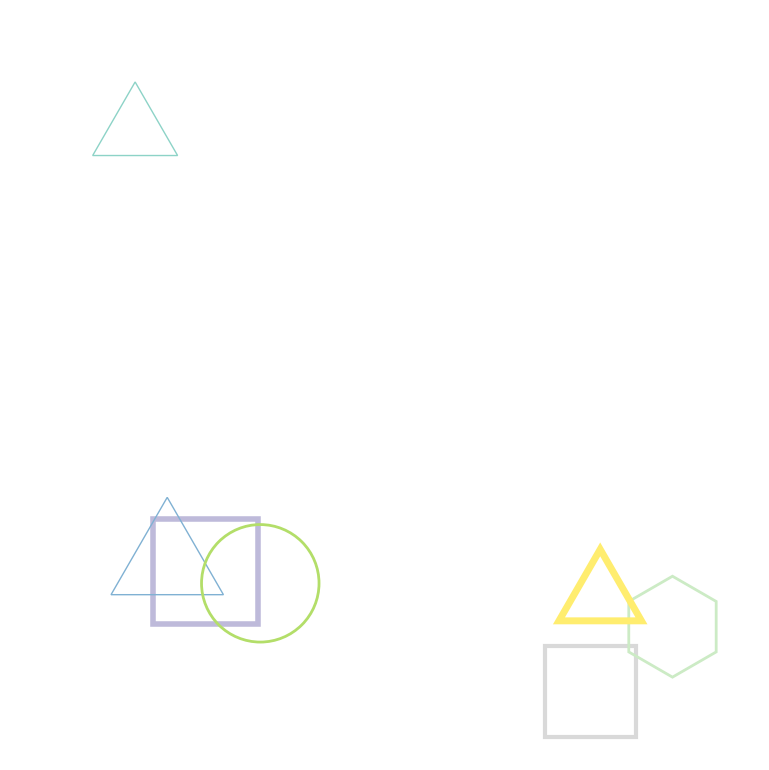[{"shape": "triangle", "thickness": 0.5, "radius": 0.32, "center": [0.175, 0.83]}, {"shape": "square", "thickness": 2, "radius": 0.34, "center": [0.267, 0.258]}, {"shape": "triangle", "thickness": 0.5, "radius": 0.42, "center": [0.217, 0.27]}, {"shape": "circle", "thickness": 1, "radius": 0.38, "center": [0.338, 0.242]}, {"shape": "square", "thickness": 1.5, "radius": 0.3, "center": [0.767, 0.102]}, {"shape": "hexagon", "thickness": 1, "radius": 0.33, "center": [0.873, 0.186]}, {"shape": "triangle", "thickness": 2.5, "radius": 0.31, "center": [0.779, 0.225]}]